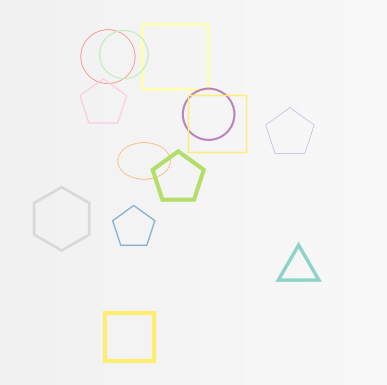[{"shape": "triangle", "thickness": 2.5, "radius": 0.3, "center": [0.771, 0.303]}, {"shape": "square", "thickness": 2, "radius": 0.43, "center": [0.451, 0.853]}, {"shape": "pentagon", "thickness": 0.5, "radius": 0.33, "center": [0.748, 0.655]}, {"shape": "circle", "thickness": 0.5, "radius": 0.35, "center": [0.279, 0.853]}, {"shape": "pentagon", "thickness": 1, "radius": 0.29, "center": [0.345, 0.409]}, {"shape": "oval", "thickness": 0.5, "radius": 0.34, "center": [0.372, 0.582]}, {"shape": "pentagon", "thickness": 3, "radius": 0.35, "center": [0.46, 0.538]}, {"shape": "pentagon", "thickness": 1, "radius": 0.32, "center": [0.267, 0.732]}, {"shape": "hexagon", "thickness": 2, "radius": 0.41, "center": [0.159, 0.432]}, {"shape": "circle", "thickness": 1.5, "radius": 0.33, "center": [0.538, 0.703]}, {"shape": "circle", "thickness": 1, "radius": 0.31, "center": [0.32, 0.858]}, {"shape": "square", "thickness": 3, "radius": 0.31, "center": [0.334, 0.124]}, {"shape": "square", "thickness": 1, "radius": 0.37, "center": [0.56, 0.679]}]